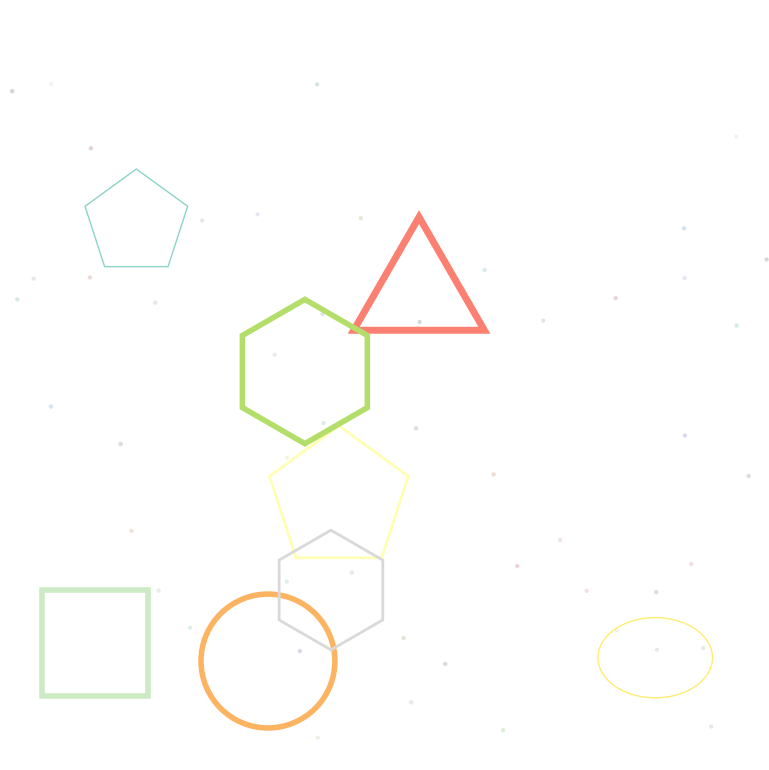[{"shape": "pentagon", "thickness": 0.5, "radius": 0.35, "center": [0.177, 0.71]}, {"shape": "pentagon", "thickness": 1, "radius": 0.47, "center": [0.44, 0.352]}, {"shape": "triangle", "thickness": 2.5, "radius": 0.49, "center": [0.544, 0.62]}, {"shape": "circle", "thickness": 2, "radius": 0.43, "center": [0.348, 0.142]}, {"shape": "hexagon", "thickness": 2, "radius": 0.47, "center": [0.396, 0.517]}, {"shape": "hexagon", "thickness": 1, "radius": 0.39, "center": [0.43, 0.234]}, {"shape": "square", "thickness": 2, "radius": 0.34, "center": [0.123, 0.165]}, {"shape": "oval", "thickness": 0.5, "radius": 0.37, "center": [0.851, 0.146]}]